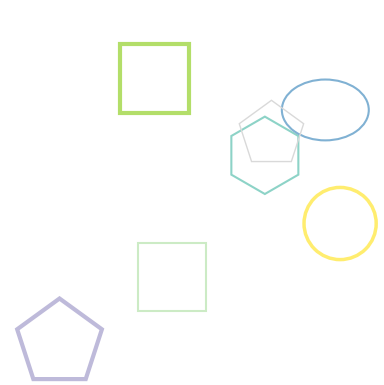[{"shape": "hexagon", "thickness": 1.5, "radius": 0.5, "center": [0.688, 0.597]}, {"shape": "pentagon", "thickness": 3, "radius": 0.58, "center": [0.155, 0.109]}, {"shape": "oval", "thickness": 1.5, "radius": 0.56, "center": [0.845, 0.714]}, {"shape": "square", "thickness": 3, "radius": 0.45, "center": [0.401, 0.795]}, {"shape": "pentagon", "thickness": 1, "radius": 0.44, "center": [0.705, 0.652]}, {"shape": "square", "thickness": 1.5, "radius": 0.44, "center": [0.446, 0.28]}, {"shape": "circle", "thickness": 2.5, "radius": 0.47, "center": [0.883, 0.419]}]